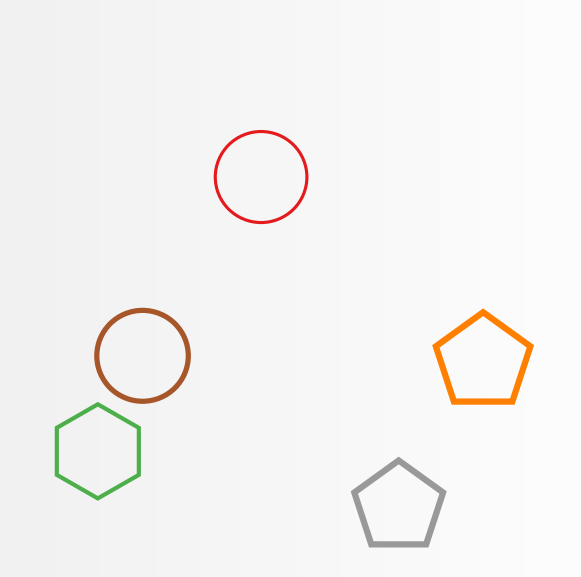[{"shape": "circle", "thickness": 1.5, "radius": 0.39, "center": [0.449, 0.693]}, {"shape": "hexagon", "thickness": 2, "radius": 0.41, "center": [0.168, 0.218]}, {"shape": "pentagon", "thickness": 3, "radius": 0.43, "center": [0.831, 0.373]}, {"shape": "circle", "thickness": 2.5, "radius": 0.39, "center": [0.245, 0.383]}, {"shape": "pentagon", "thickness": 3, "radius": 0.4, "center": [0.686, 0.121]}]